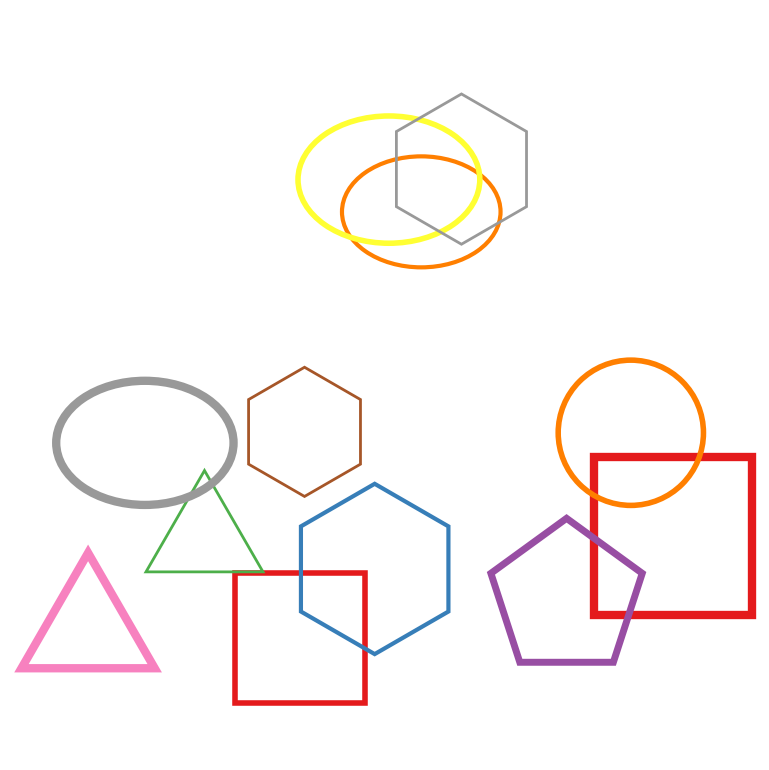[{"shape": "square", "thickness": 2, "radius": 0.42, "center": [0.389, 0.171]}, {"shape": "square", "thickness": 3, "radius": 0.51, "center": [0.874, 0.304]}, {"shape": "hexagon", "thickness": 1.5, "radius": 0.55, "center": [0.487, 0.261]}, {"shape": "triangle", "thickness": 1, "radius": 0.44, "center": [0.266, 0.301]}, {"shape": "pentagon", "thickness": 2.5, "radius": 0.52, "center": [0.736, 0.223]}, {"shape": "oval", "thickness": 1.5, "radius": 0.51, "center": [0.547, 0.725]}, {"shape": "circle", "thickness": 2, "radius": 0.47, "center": [0.819, 0.438]}, {"shape": "oval", "thickness": 2, "radius": 0.59, "center": [0.505, 0.767]}, {"shape": "hexagon", "thickness": 1, "radius": 0.42, "center": [0.395, 0.439]}, {"shape": "triangle", "thickness": 3, "radius": 0.5, "center": [0.114, 0.182]}, {"shape": "oval", "thickness": 3, "radius": 0.58, "center": [0.188, 0.425]}, {"shape": "hexagon", "thickness": 1, "radius": 0.49, "center": [0.599, 0.78]}]